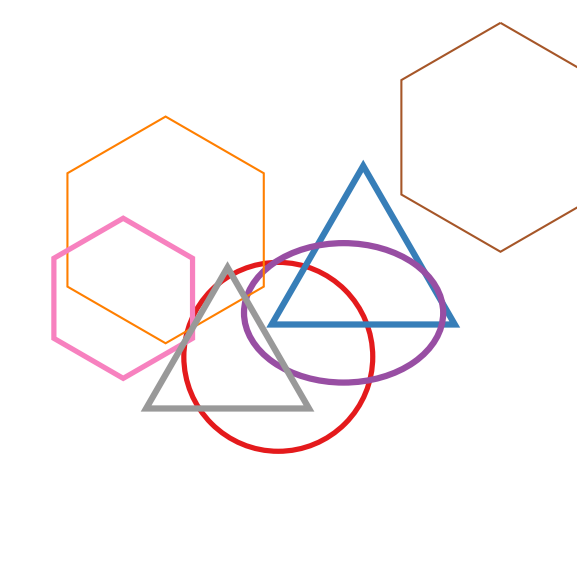[{"shape": "circle", "thickness": 2.5, "radius": 0.82, "center": [0.482, 0.381]}, {"shape": "triangle", "thickness": 3, "radius": 0.92, "center": [0.629, 0.529]}, {"shape": "oval", "thickness": 3, "radius": 0.86, "center": [0.595, 0.457]}, {"shape": "hexagon", "thickness": 1, "radius": 0.98, "center": [0.287, 0.601]}, {"shape": "hexagon", "thickness": 1, "radius": 0.99, "center": [0.867, 0.761]}, {"shape": "hexagon", "thickness": 2.5, "radius": 0.69, "center": [0.213, 0.483]}, {"shape": "triangle", "thickness": 3, "radius": 0.81, "center": [0.394, 0.373]}]